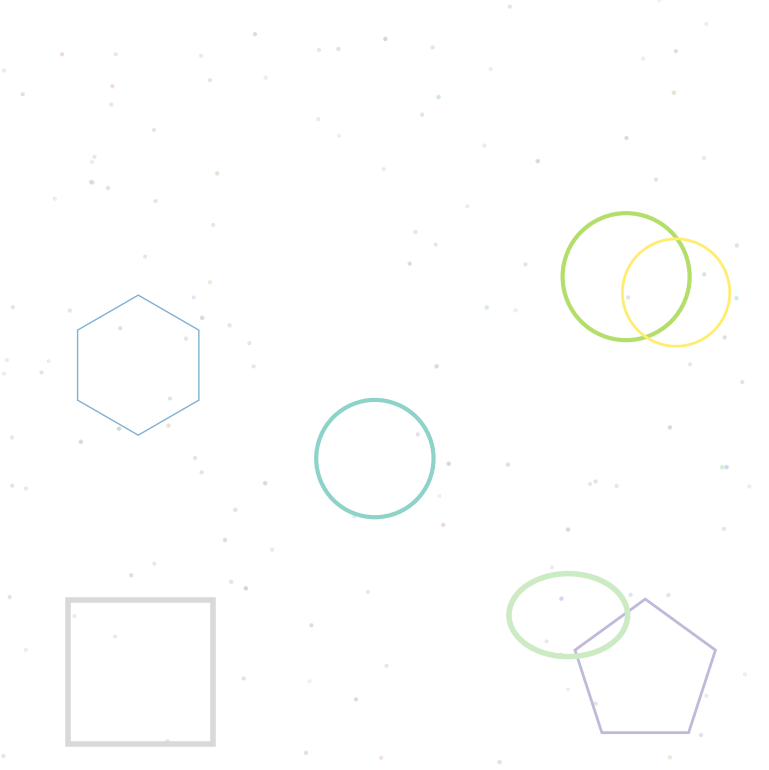[{"shape": "circle", "thickness": 1.5, "radius": 0.38, "center": [0.487, 0.404]}, {"shape": "pentagon", "thickness": 1, "radius": 0.48, "center": [0.838, 0.126]}, {"shape": "hexagon", "thickness": 0.5, "radius": 0.45, "center": [0.18, 0.526]}, {"shape": "circle", "thickness": 1.5, "radius": 0.41, "center": [0.813, 0.641]}, {"shape": "square", "thickness": 2, "radius": 0.47, "center": [0.183, 0.127]}, {"shape": "oval", "thickness": 2, "radius": 0.38, "center": [0.738, 0.201]}, {"shape": "circle", "thickness": 1, "radius": 0.35, "center": [0.878, 0.62]}]